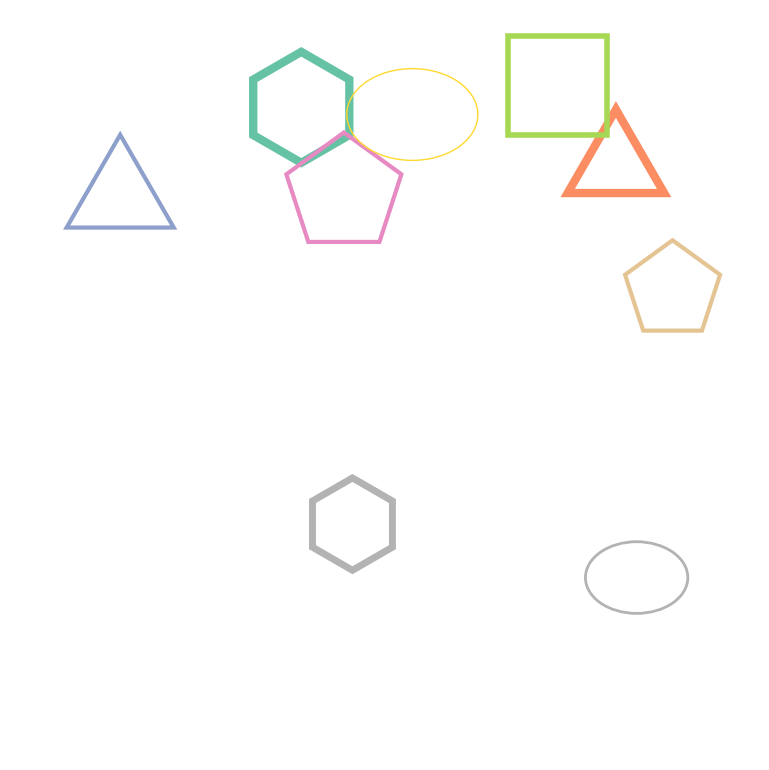[{"shape": "hexagon", "thickness": 3, "radius": 0.36, "center": [0.391, 0.861]}, {"shape": "triangle", "thickness": 3, "radius": 0.36, "center": [0.8, 0.785]}, {"shape": "triangle", "thickness": 1.5, "radius": 0.4, "center": [0.156, 0.745]}, {"shape": "pentagon", "thickness": 1.5, "radius": 0.39, "center": [0.447, 0.749]}, {"shape": "square", "thickness": 2, "radius": 0.32, "center": [0.724, 0.889]}, {"shape": "oval", "thickness": 0.5, "radius": 0.43, "center": [0.535, 0.851]}, {"shape": "pentagon", "thickness": 1.5, "radius": 0.32, "center": [0.873, 0.623]}, {"shape": "oval", "thickness": 1, "radius": 0.33, "center": [0.827, 0.25]}, {"shape": "hexagon", "thickness": 2.5, "radius": 0.3, "center": [0.458, 0.319]}]